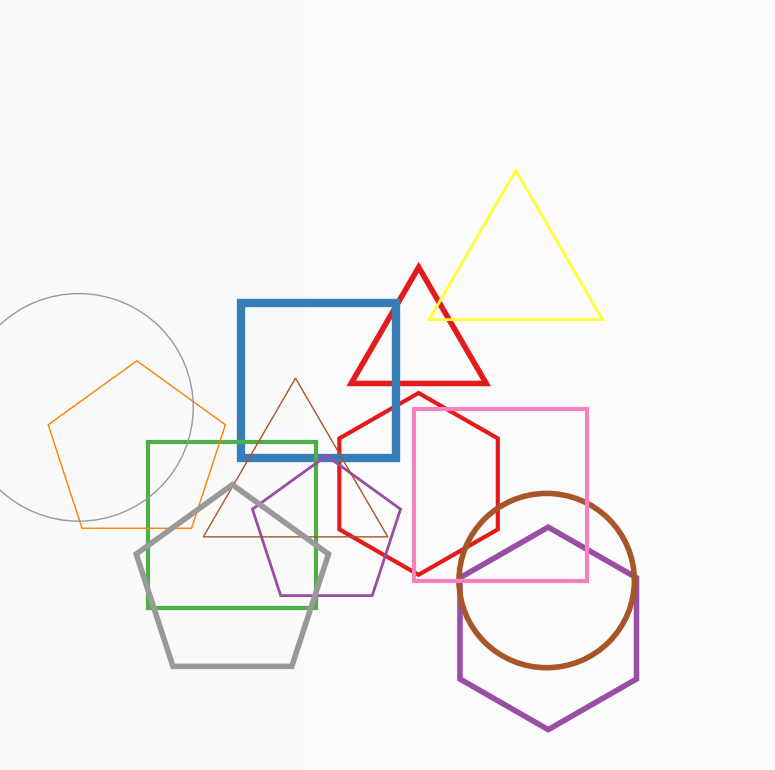[{"shape": "hexagon", "thickness": 1.5, "radius": 0.59, "center": [0.54, 0.372]}, {"shape": "triangle", "thickness": 2, "radius": 0.5, "center": [0.54, 0.552]}, {"shape": "square", "thickness": 3, "radius": 0.5, "center": [0.411, 0.506]}, {"shape": "square", "thickness": 1.5, "radius": 0.54, "center": [0.299, 0.318]}, {"shape": "hexagon", "thickness": 2, "radius": 0.66, "center": [0.707, 0.184]}, {"shape": "pentagon", "thickness": 1, "radius": 0.5, "center": [0.421, 0.308]}, {"shape": "pentagon", "thickness": 0.5, "radius": 0.6, "center": [0.177, 0.411]}, {"shape": "triangle", "thickness": 1, "radius": 0.65, "center": [0.666, 0.649]}, {"shape": "circle", "thickness": 2, "radius": 0.57, "center": [0.705, 0.246]}, {"shape": "triangle", "thickness": 0.5, "radius": 0.69, "center": [0.381, 0.371]}, {"shape": "square", "thickness": 1.5, "radius": 0.56, "center": [0.646, 0.357]}, {"shape": "circle", "thickness": 0.5, "radius": 0.74, "center": [0.102, 0.471]}, {"shape": "pentagon", "thickness": 2, "radius": 0.65, "center": [0.3, 0.24]}]